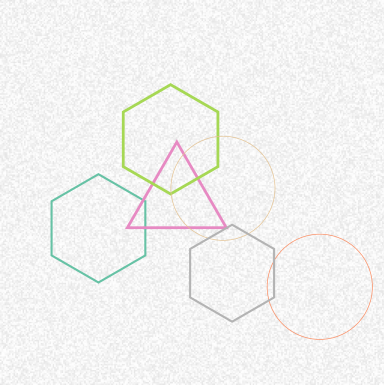[{"shape": "hexagon", "thickness": 1.5, "radius": 0.7, "center": [0.256, 0.407]}, {"shape": "circle", "thickness": 0.5, "radius": 0.68, "center": [0.831, 0.255]}, {"shape": "triangle", "thickness": 2, "radius": 0.74, "center": [0.459, 0.483]}, {"shape": "hexagon", "thickness": 2, "radius": 0.71, "center": [0.443, 0.638]}, {"shape": "circle", "thickness": 0.5, "radius": 0.68, "center": [0.579, 0.511]}, {"shape": "hexagon", "thickness": 1.5, "radius": 0.63, "center": [0.603, 0.29]}]